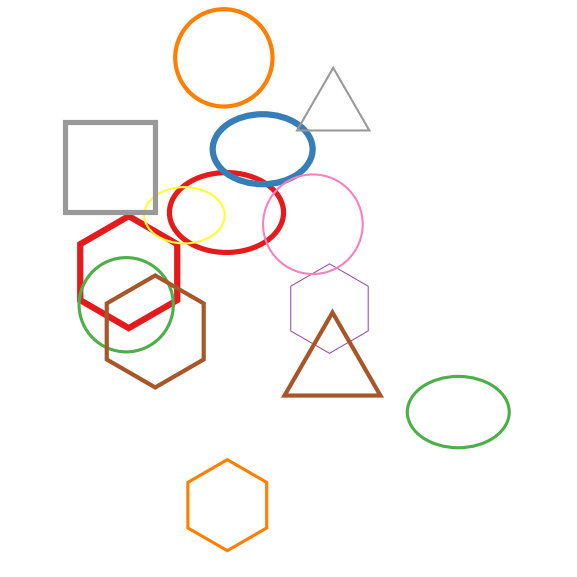[{"shape": "hexagon", "thickness": 3, "radius": 0.48, "center": [0.223, 0.528]}, {"shape": "oval", "thickness": 2.5, "radius": 0.49, "center": [0.392, 0.631]}, {"shape": "oval", "thickness": 3, "radius": 0.43, "center": [0.455, 0.741]}, {"shape": "circle", "thickness": 1.5, "radius": 0.41, "center": [0.219, 0.471]}, {"shape": "oval", "thickness": 1.5, "radius": 0.44, "center": [0.794, 0.286]}, {"shape": "hexagon", "thickness": 0.5, "radius": 0.39, "center": [0.571, 0.465]}, {"shape": "circle", "thickness": 2, "radius": 0.42, "center": [0.388, 0.899]}, {"shape": "hexagon", "thickness": 1.5, "radius": 0.39, "center": [0.394, 0.124]}, {"shape": "oval", "thickness": 1, "radius": 0.35, "center": [0.319, 0.626]}, {"shape": "hexagon", "thickness": 2, "radius": 0.48, "center": [0.269, 0.425]}, {"shape": "triangle", "thickness": 2, "radius": 0.48, "center": [0.576, 0.362]}, {"shape": "circle", "thickness": 1, "radius": 0.43, "center": [0.542, 0.611]}, {"shape": "square", "thickness": 2.5, "radius": 0.39, "center": [0.191, 0.71]}, {"shape": "triangle", "thickness": 1, "radius": 0.36, "center": [0.577, 0.809]}]